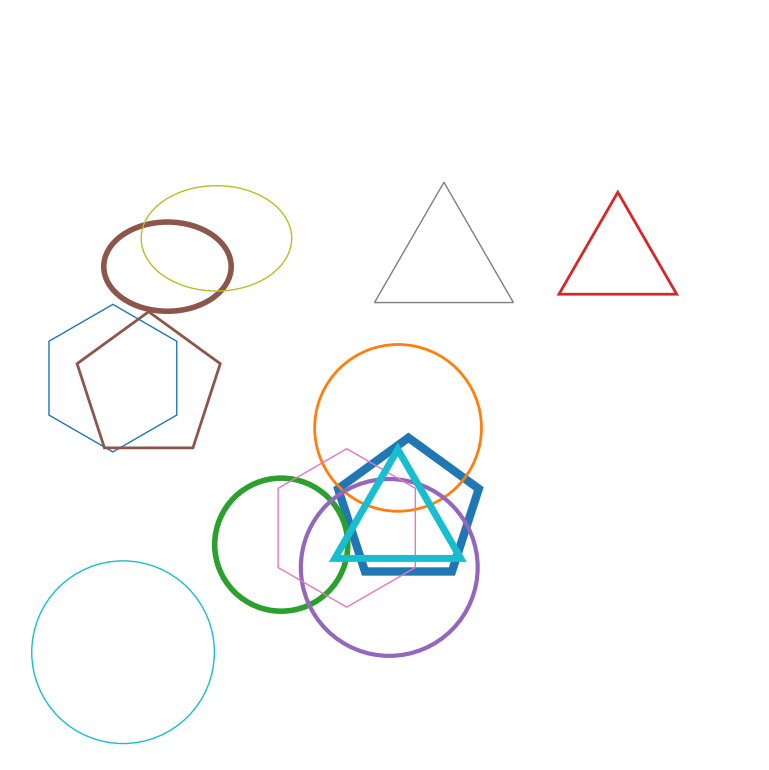[{"shape": "pentagon", "thickness": 3, "radius": 0.48, "center": [0.53, 0.336]}, {"shape": "hexagon", "thickness": 0.5, "radius": 0.48, "center": [0.147, 0.509]}, {"shape": "circle", "thickness": 1, "radius": 0.54, "center": [0.517, 0.444]}, {"shape": "circle", "thickness": 2, "radius": 0.43, "center": [0.365, 0.293]}, {"shape": "triangle", "thickness": 1, "radius": 0.44, "center": [0.802, 0.662]}, {"shape": "circle", "thickness": 1.5, "radius": 0.57, "center": [0.506, 0.263]}, {"shape": "oval", "thickness": 2, "radius": 0.41, "center": [0.217, 0.654]}, {"shape": "pentagon", "thickness": 1, "radius": 0.49, "center": [0.193, 0.497]}, {"shape": "hexagon", "thickness": 0.5, "radius": 0.51, "center": [0.45, 0.314]}, {"shape": "triangle", "thickness": 0.5, "radius": 0.52, "center": [0.577, 0.659]}, {"shape": "oval", "thickness": 0.5, "radius": 0.49, "center": [0.281, 0.69]}, {"shape": "circle", "thickness": 0.5, "radius": 0.59, "center": [0.16, 0.153]}, {"shape": "triangle", "thickness": 2.5, "radius": 0.47, "center": [0.517, 0.322]}]